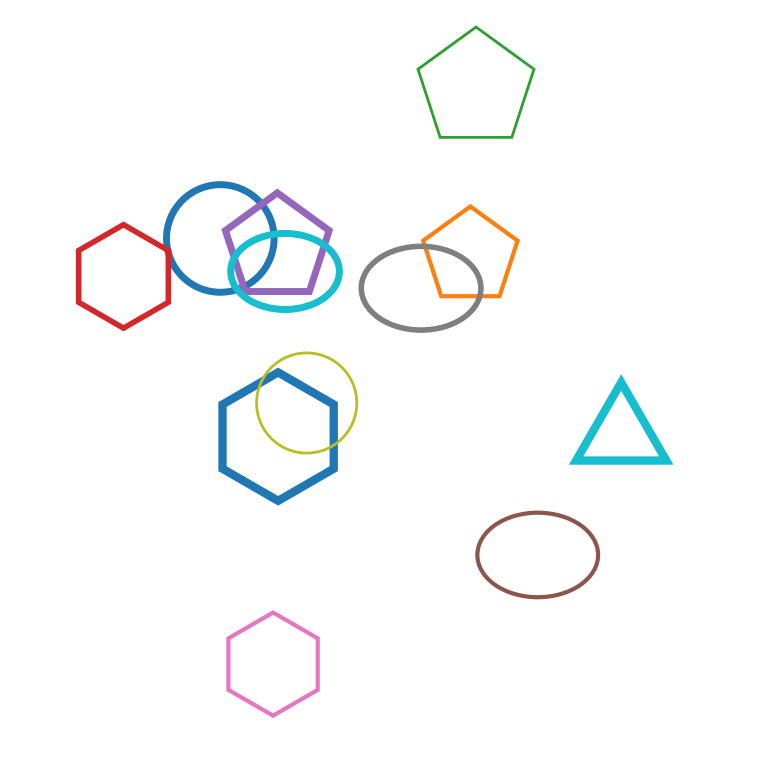[{"shape": "hexagon", "thickness": 3, "radius": 0.42, "center": [0.361, 0.433]}, {"shape": "circle", "thickness": 2.5, "radius": 0.35, "center": [0.286, 0.69]}, {"shape": "pentagon", "thickness": 1.5, "radius": 0.32, "center": [0.611, 0.667]}, {"shape": "pentagon", "thickness": 1, "radius": 0.4, "center": [0.618, 0.886]}, {"shape": "hexagon", "thickness": 2, "radius": 0.34, "center": [0.16, 0.641]}, {"shape": "pentagon", "thickness": 2.5, "radius": 0.35, "center": [0.36, 0.679]}, {"shape": "oval", "thickness": 1.5, "radius": 0.39, "center": [0.698, 0.279]}, {"shape": "hexagon", "thickness": 1.5, "radius": 0.33, "center": [0.355, 0.138]}, {"shape": "oval", "thickness": 2, "radius": 0.39, "center": [0.547, 0.626]}, {"shape": "circle", "thickness": 1, "radius": 0.33, "center": [0.398, 0.477]}, {"shape": "triangle", "thickness": 3, "radius": 0.34, "center": [0.807, 0.436]}, {"shape": "oval", "thickness": 2.5, "radius": 0.35, "center": [0.37, 0.647]}]